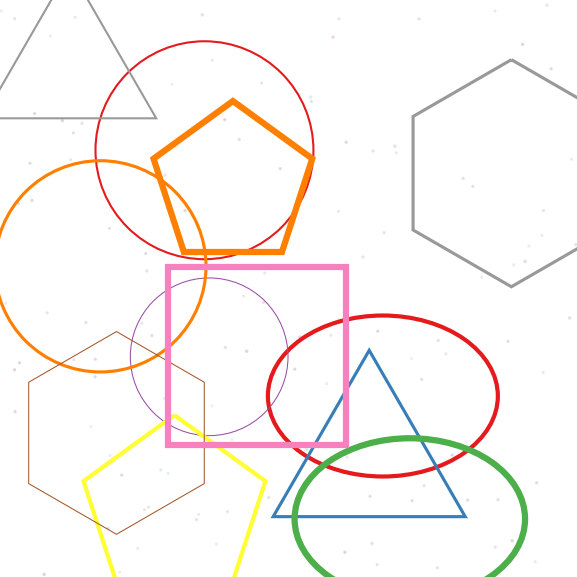[{"shape": "oval", "thickness": 2, "radius": 1.0, "center": [0.663, 0.313]}, {"shape": "circle", "thickness": 1, "radius": 0.94, "center": [0.354, 0.739]}, {"shape": "triangle", "thickness": 1.5, "radius": 0.96, "center": [0.639, 0.201]}, {"shape": "oval", "thickness": 3, "radius": 1.0, "center": [0.71, 0.101]}, {"shape": "circle", "thickness": 0.5, "radius": 0.68, "center": [0.362, 0.381]}, {"shape": "circle", "thickness": 1.5, "radius": 0.91, "center": [0.174, 0.538]}, {"shape": "pentagon", "thickness": 3, "radius": 0.72, "center": [0.403, 0.68]}, {"shape": "pentagon", "thickness": 2, "radius": 0.83, "center": [0.302, 0.115]}, {"shape": "hexagon", "thickness": 0.5, "radius": 0.88, "center": [0.202, 0.25]}, {"shape": "square", "thickness": 3, "radius": 0.77, "center": [0.445, 0.383]}, {"shape": "triangle", "thickness": 1, "radius": 0.87, "center": [0.12, 0.881]}, {"shape": "hexagon", "thickness": 1.5, "radius": 0.98, "center": [0.886, 0.699]}]